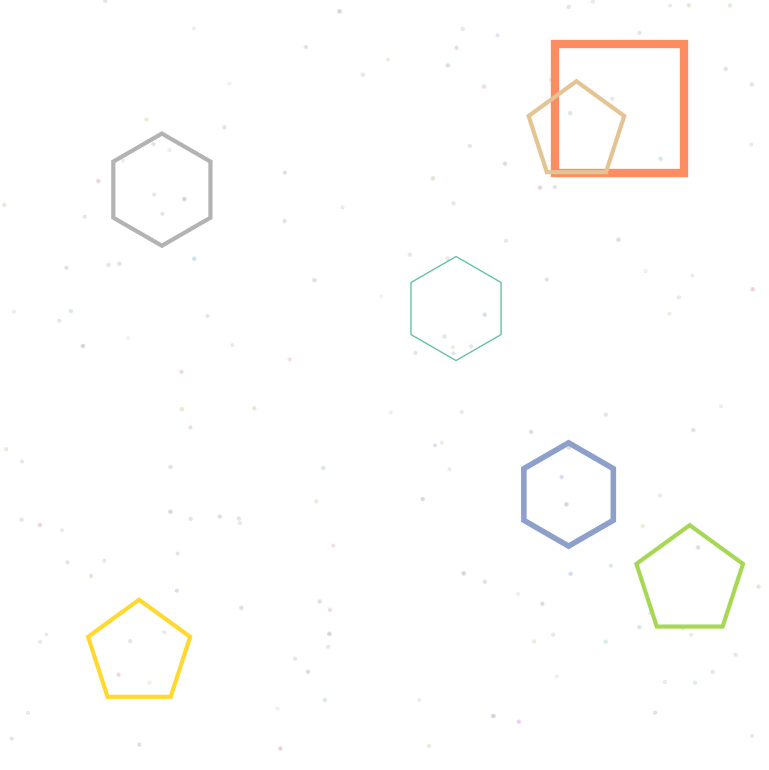[{"shape": "hexagon", "thickness": 0.5, "radius": 0.34, "center": [0.592, 0.599]}, {"shape": "square", "thickness": 3, "radius": 0.42, "center": [0.805, 0.859]}, {"shape": "hexagon", "thickness": 2, "radius": 0.34, "center": [0.738, 0.358]}, {"shape": "pentagon", "thickness": 1.5, "radius": 0.36, "center": [0.896, 0.245]}, {"shape": "pentagon", "thickness": 1.5, "radius": 0.35, "center": [0.181, 0.151]}, {"shape": "pentagon", "thickness": 1.5, "radius": 0.33, "center": [0.749, 0.829]}, {"shape": "hexagon", "thickness": 1.5, "radius": 0.36, "center": [0.21, 0.754]}]